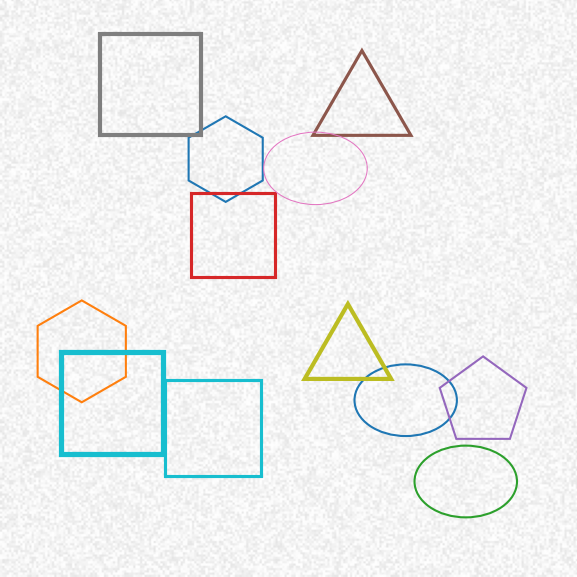[{"shape": "hexagon", "thickness": 1, "radius": 0.37, "center": [0.391, 0.724]}, {"shape": "oval", "thickness": 1, "radius": 0.44, "center": [0.702, 0.306]}, {"shape": "hexagon", "thickness": 1, "radius": 0.44, "center": [0.142, 0.391]}, {"shape": "oval", "thickness": 1, "radius": 0.44, "center": [0.807, 0.165]}, {"shape": "square", "thickness": 1.5, "radius": 0.36, "center": [0.403, 0.593]}, {"shape": "pentagon", "thickness": 1, "radius": 0.39, "center": [0.837, 0.303]}, {"shape": "triangle", "thickness": 1.5, "radius": 0.49, "center": [0.627, 0.814]}, {"shape": "oval", "thickness": 0.5, "radius": 0.45, "center": [0.546, 0.708]}, {"shape": "square", "thickness": 2, "radius": 0.44, "center": [0.261, 0.853]}, {"shape": "triangle", "thickness": 2, "radius": 0.43, "center": [0.602, 0.386]}, {"shape": "square", "thickness": 2.5, "radius": 0.44, "center": [0.193, 0.301]}, {"shape": "square", "thickness": 1.5, "radius": 0.42, "center": [0.37, 0.258]}]